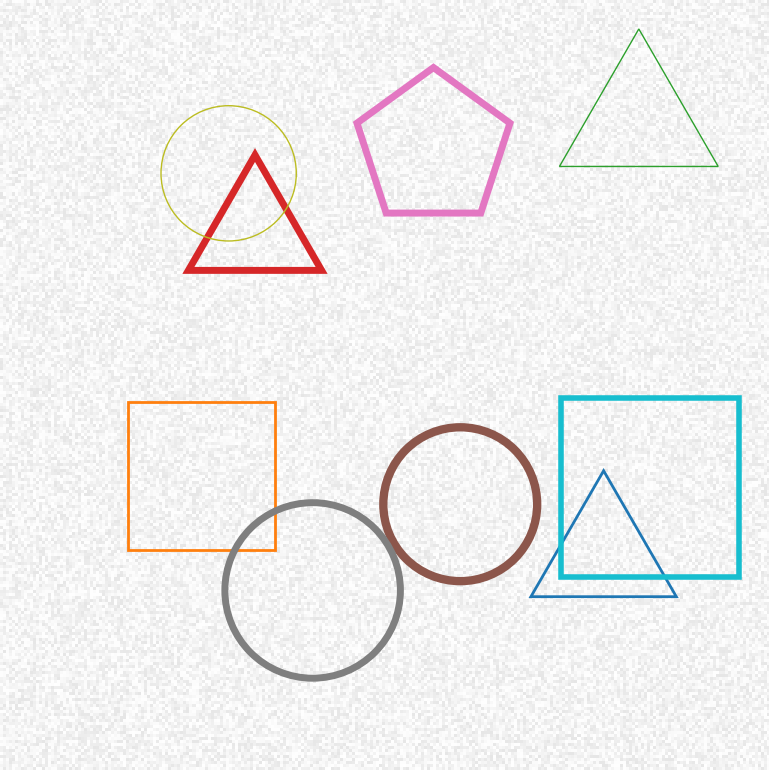[{"shape": "triangle", "thickness": 1, "radius": 0.55, "center": [0.784, 0.28]}, {"shape": "square", "thickness": 1, "radius": 0.48, "center": [0.262, 0.382]}, {"shape": "triangle", "thickness": 0.5, "radius": 0.6, "center": [0.83, 0.843]}, {"shape": "triangle", "thickness": 2.5, "radius": 0.5, "center": [0.331, 0.699]}, {"shape": "circle", "thickness": 3, "radius": 0.5, "center": [0.598, 0.345]}, {"shape": "pentagon", "thickness": 2.5, "radius": 0.52, "center": [0.563, 0.808]}, {"shape": "circle", "thickness": 2.5, "radius": 0.57, "center": [0.406, 0.233]}, {"shape": "circle", "thickness": 0.5, "radius": 0.44, "center": [0.297, 0.775]}, {"shape": "square", "thickness": 2, "radius": 0.58, "center": [0.844, 0.367]}]